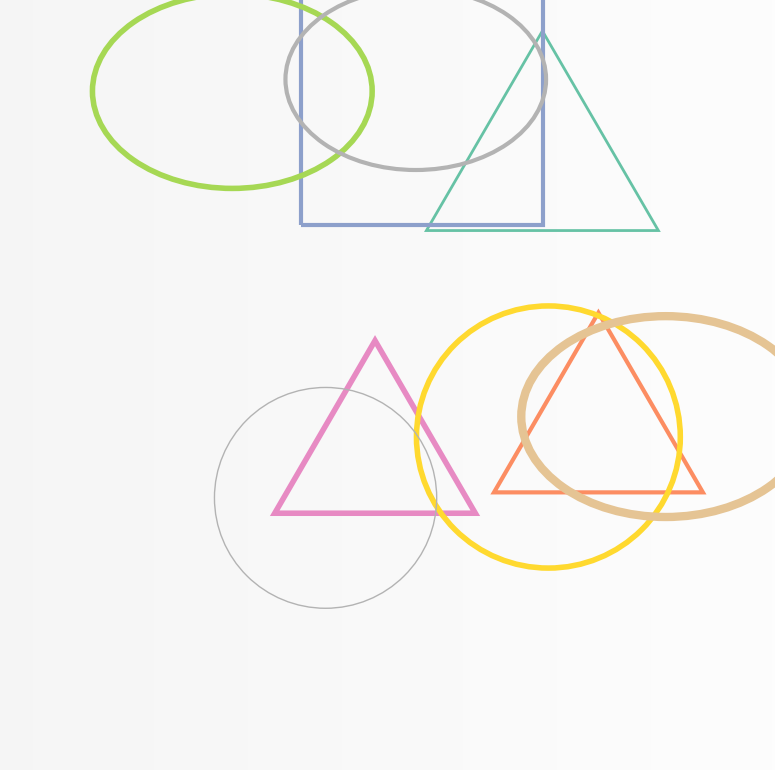[{"shape": "triangle", "thickness": 1, "radius": 0.86, "center": [0.7, 0.787]}, {"shape": "triangle", "thickness": 1.5, "radius": 0.78, "center": [0.772, 0.438]}, {"shape": "square", "thickness": 1.5, "radius": 0.78, "center": [0.545, 0.864]}, {"shape": "triangle", "thickness": 2, "radius": 0.75, "center": [0.484, 0.408]}, {"shape": "oval", "thickness": 2, "radius": 0.9, "center": [0.3, 0.882]}, {"shape": "circle", "thickness": 2, "radius": 0.85, "center": [0.708, 0.432]}, {"shape": "oval", "thickness": 3, "radius": 0.93, "center": [0.859, 0.459]}, {"shape": "circle", "thickness": 0.5, "radius": 0.72, "center": [0.42, 0.353]}, {"shape": "oval", "thickness": 1.5, "radius": 0.84, "center": [0.536, 0.897]}]